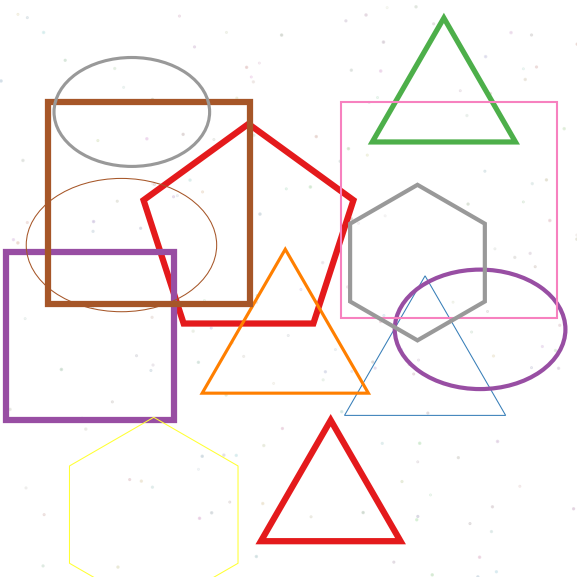[{"shape": "pentagon", "thickness": 3, "radius": 0.96, "center": [0.43, 0.594]}, {"shape": "triangle", "thickness": 3, "radius": 0.7, "center": [0.573, 0.132]}, {"shape": "triangle", "thickness": 0.5, "radius": 0.81, "center": [0.736, 0.36]}, {"shape": "triangle", "thickness": 2.5, "radius": 0.72, "center": [0.769, 0.825]}, {"shape": "square", "thickness": 3, "radius": 0.73, "center": [0.155, 0.418]}, {"shape": "oval", "thickness": 2, "radius": 0.74, "center": [0.831, 0.429]}, {"shape": "triangle", "thickness": 1.5, "radius": 0.83, "center": [0.494, 0.401]}, {"shape": "hexagon", "thickness": 0.5, "radius": 0.84, "center": [0.266, 0.108]}, {"shape": "oval", "thickness": 0.5, "radius": 0.82, "center": [0.21, 0.575]}, {"shape": "square", "thickness": 3, "radius": 0.88, "center": [0.258, 0.647]}, {"shape": "square", "thickness": 1, "radius": 0.94, "center": [0.778, 0.635]}, {"shape": "oval", "thickness": 1.5, "radius": 0.67, "center": [0.228, 0.805]}, {"shape": "hexagon", "thickness": 2, "radius": 0.67, "center": [0.723, 0.544]}]